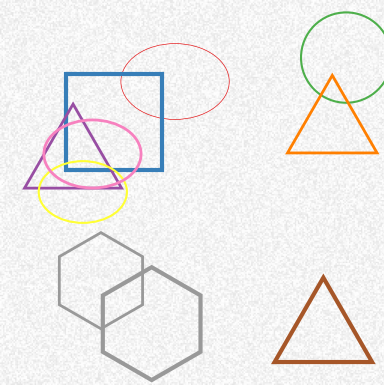[{"shape": "oval", "thickness": 0.5, "radius": 0.7, "center": [0.455, 0.788]}, {"shape": "square", "thickness": 3, "radius": 0.62, "center": [0.296, 0.683]}, {"shape": "circle", "thickness": 1.5, "radius": 0.59, "center": [0.899, 0.85]}, {"shape": "triangle", "thickness": 2, "radius": 0.73, "center": [0.19, 0.584]}, {"shape": "triangle", "thickness": 2, "radius": 0.67, "center": [0.863, 0.67]}, {"shape": "oval", "thickness": 1.5, "radius": 0.57, "center": [0.215, 0.501]}, {"shape": "triangle", "thickness": 3, "radius": 0.73, "center": [0.84, 0.133]}, {"shape": "oval", "thickness": 2, "radius": 0.63, "center": [0.24, 0.6]}, {"shape": "hexagon", "thickness": 3, "radius": 0.73, "center": [0.394, 0.159]}, {"shape": "hexagon", "thickness": 2, "radius": 0.62, "center": [0.262, 0.271]}]